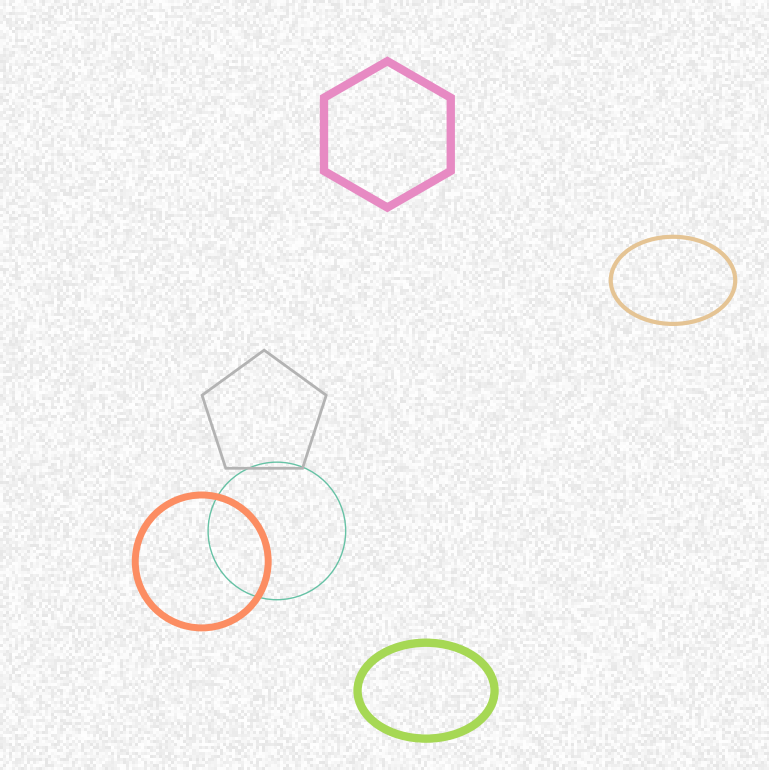[{"shape": "circle", "thickness": 0.5, "radius": 0.45, "center": [0.36, 0.31]}, {"shape": "circle", "thickness": 2.5, "radius": 0.43, "center": [0.262, 0.271]}, {"shape": "hexagon", "thickness": 3, "radius": 0.48, "center": [0.503, 0.826]}, {"shape": "oval", "thickness": 3, "radius": 0.44, "center": [0.553, 0.103]}, {"shape": "oval", "thickness": 1.5, "radius": 0.4, "center": [0.874, 0.636]}, {"shape": "pentagon", "thickness": 1, "radius": 0.42, "center": [0.343, 0.46]}]